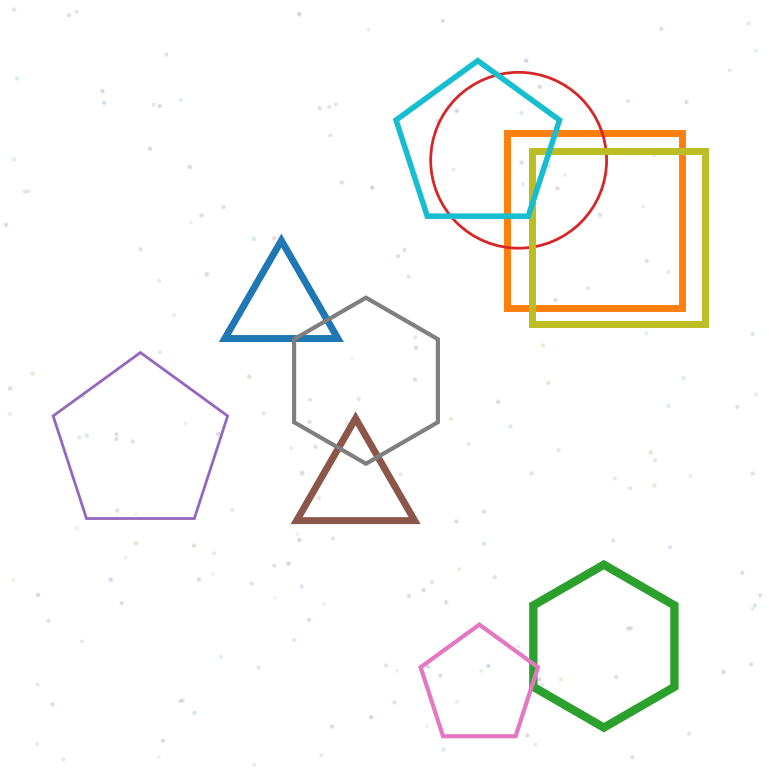[{"shape": "triangle", "thickness": 2.5, "radius": 0.42, "center": [0.365, 0.603]}, {"shape": "square", "thickness": 2.5, "radius": 0.57, "center": [0.772, 0.714]}, {"shape": "hexagon", "thickness": 3, "radius": 0.53, "center": [0.784, 0.161]}, {"shape": "circle", "thickness": 1, "radius": 0.57, "center": [0.674, 0.792]}, {"shape": "pentagon", "thickness": 1, "radius": 0.6, "center": [0.182, 0.423]}, {"shape": "triangle", "thickness": 2.5, "radius": 0.44, "center": [0.462, 0.368]}, {"shape": "pentagon", "thickness": 1.5, "radius": 0.4, "center": [0.622, 0.109]}, {"shape": "hexagon", "thickness": 1.5, "radius": 0.54, "center": [0.475, 0.506]}, {"shape": "square", "thickness": 2.5, "radius": 0.56, "center": [0.803, 0.692]}, {"shape": "pentagon", "thickness": 2, "radius": 0.56, "center": [0.62, 0.81]}]